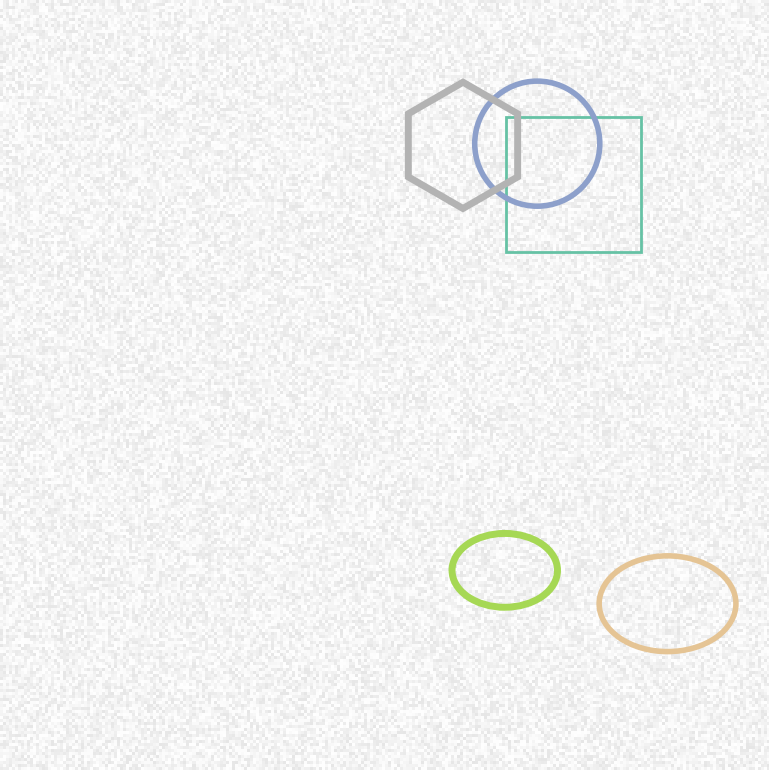[{"shape": "square", "thickness": 1, "radius": 0.44, "center": [0.745, 0.761]}, {"shape": "circle", "thickness": 2, "radius": 0.41, "center": [0.698, 0.813]}, {"shape": "oval", "thickness": 2.5, "radius": 0.34, "center": [0.656, 0.259]}, {"shape": "oval", "thickness": 2, "radius": 0.44, "center": [0.867, 0.216]}, {"shape": "hexagon", "thickness": 2.5, "radius": 0.41, "center": [0.601, 0.811]}]